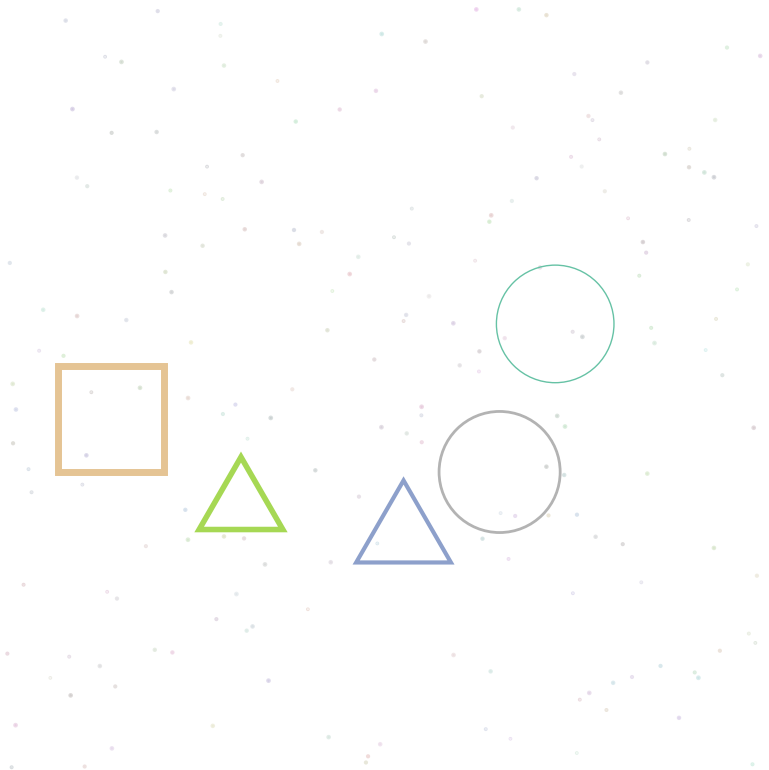[{"shape": "circle", "thickness": 0.5, "radius": 0.38, "center": [0.721, 0.579]}, {"shape": "triangle", "thickness": 1.5, "radius": 0.36, "center": [0.524, 0.305]}, {"shape": "triangle", "thickness": 2, "radius": 0.31, "center": [0.313, 0.344]}, {"shape": "square", "thickness": 2.5, "radius": 0.34, "center": [0.144, 0.456]}, {"shape": "circle", "thickness": 1, "radius": 0.39, "center": [0.649, 0.387]}]